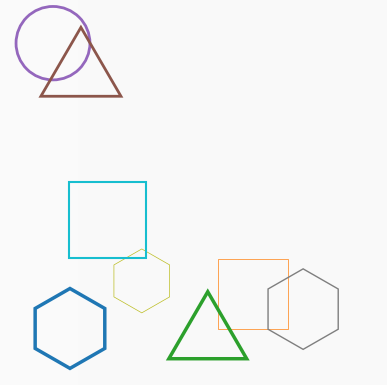[{"shape": "hexagon", "thickness": 2.5, "radius": 0.52, "center": [0.181, 0.147]}, {"shape": "square", "thickness": 0.5, "radius": 0.45, "center": [0.653, 0.236]}, {"shape": "triangle", "thickness": 2.5, "radius": 0.58, "center": [0.536, 0.126]}, {"shape": "circle", "thickness": 2, "radius": 0.48, "center": [0.137, 0.888]}, {"shape": "triangle", "thickness": 2, "radius": 0.6, "center": [0.209, 0.81]}, {"shape": "hexagon", "thickness": 1, "radius": 0.52, "center": [0.782, 0.197]}, {"shape": "hexagon", "thickness": 0.5, "radius": 0.42, "center": [0.366, 0.27]}, {"shape": "square", "thickness": 1.5, "radius": 0.5, "center": [0.278, 0.428]}]